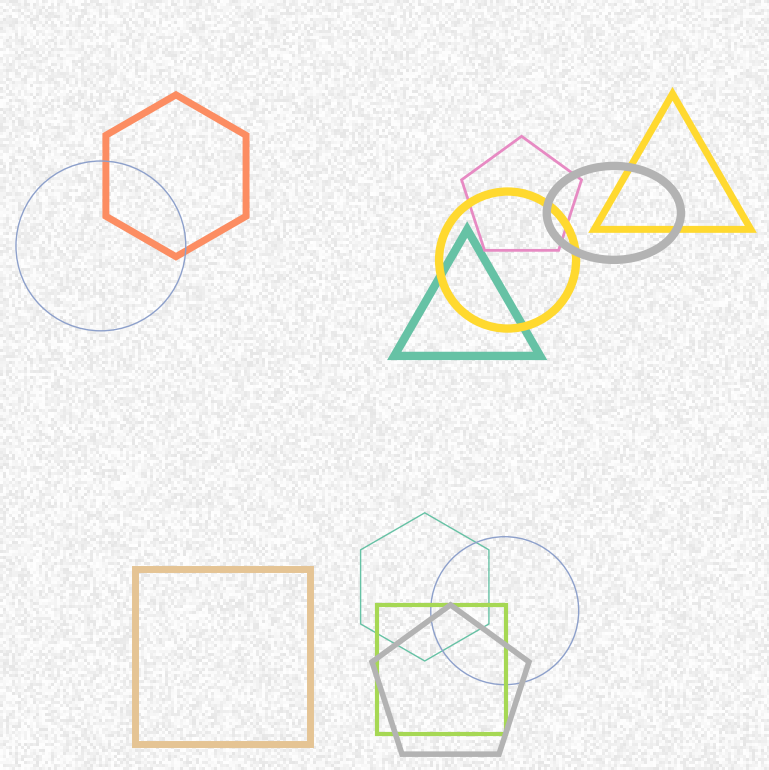[{"shape": "hexagon", "thickness": 0.5, "radius": 0.48, "center": [0.552, 0.238]}, {"shape": "triangle", "thickness": 3, "radius": 0.55, "center": [0.607, 0.592]}, {"shape": "hexagon", "thickness": 2.5, "radius": 0.53, "center": [0.229, 0.772]}, {"shape": "circle", "thickness": 0.5, "radius": 0.55, "center": [0.131, 0.681]}, {"shape": "circle", "thickness": 0.5, "radius": 0.48, "center": [0.655, 0.207]}, {"shape": "pentagon", "thickness": 1, "radius": 0.41, "center": [0.677, 0.741]}, {"shape": "square", "thickness": 1.5, "radius": 0.42, "center": [0.573, 0.131]}, {"shape": "circle", "thickness": 3, "radius": 0.44, "center": [0.659, 0.662]}, {"shape": "triangle", "thickness": 2.5, "radius": 0.59, "center": [0.873, 0.761]}, {"shape": "square", "thickness": 2.5, "radius": 0.57, "center": [0.29, 0.148]}, {"shape": "oval", "thickness": 3, "radius": 0.44, "center": [0.797, 0.724]}, {"shape": "pentagon", "thickness": 2, "radius": 0.54, "center": [0.585, 0.107]}]